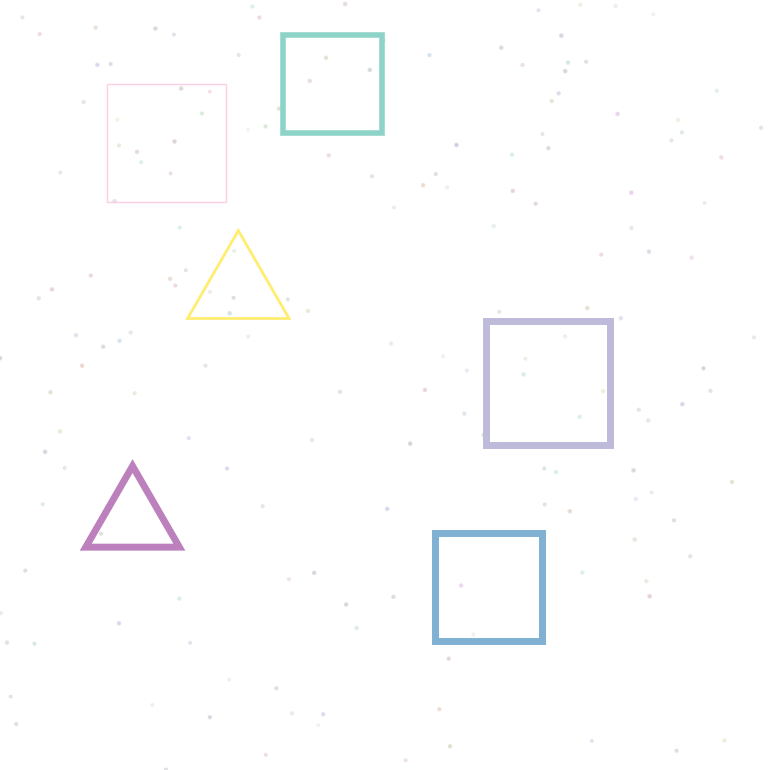[{"shape": "square", "thickness": 2, "radius": 0.32, "center": [0.432, 0.891]}, {"shape": "square", "thickness": 2.5, "radius": 0.4, "center": [0.712, 0.503]}, {"shape": "square", "thickness": 2.5, "radius": 0.35, "center": [0.635, 0.237]}, {"shape": "square", "thickness": 0.5, "radius": 0.39, "center": [0.216, 0.814]}, {"shape": "triangle", "thickness": 2.5, "radius": 0.35, "center": [0.172, 0.325]}, {"shape": "triangle", "thickness": 1, "radius": 0.38, "center": [0.31, 0.624]}]